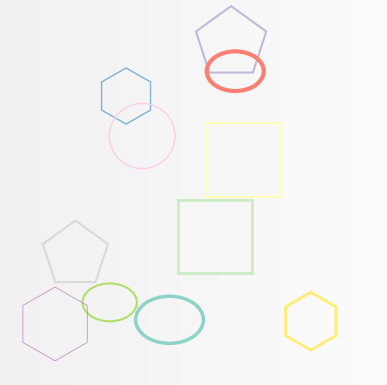[{"shape": "oval", "thickness": 2.5, "radius": 0.44, "center": [0.438, 0.169]}, {"shape": "square", "thickness": 1.5, "radius": 0.47, "center": [0.629, 0.584]}, {"shape": "pentagon", "thickness": 1.5, "radius": 0.48, "center": [0.596, 0.889]}, {"shape": "oval", "thickness": 3, "radius": 0.37, "center": [0.607, 0.815]}, {"shape": "hexagon", "thickness": 1, "radius": 0.36, "center": [0.325, 0.751]}, {"shape": "oval", "thickness": 1.5, "radius": 0.35, "center": [0.283, 0.215]}, {"shape": "circle", "thickness": 1, "radius": 0.42, "center": [0.367, 0.647]}, {"shape": "pentagon", "thickness": 1.5, "radius": 0.44, "center": [0.195, 0.339]}, {"shape": "hexagon", "thickness": 0.5, "radius": 0.48, "center": [0.142, 0.159]}, {"shape": "square", "thickness": 2, "radius": 0.47, "center": [0.555, 0.385]}, {"shape": "hexagon", "thickness": 2, "radius": 0.37, "center": [0.802, 0.166]}]